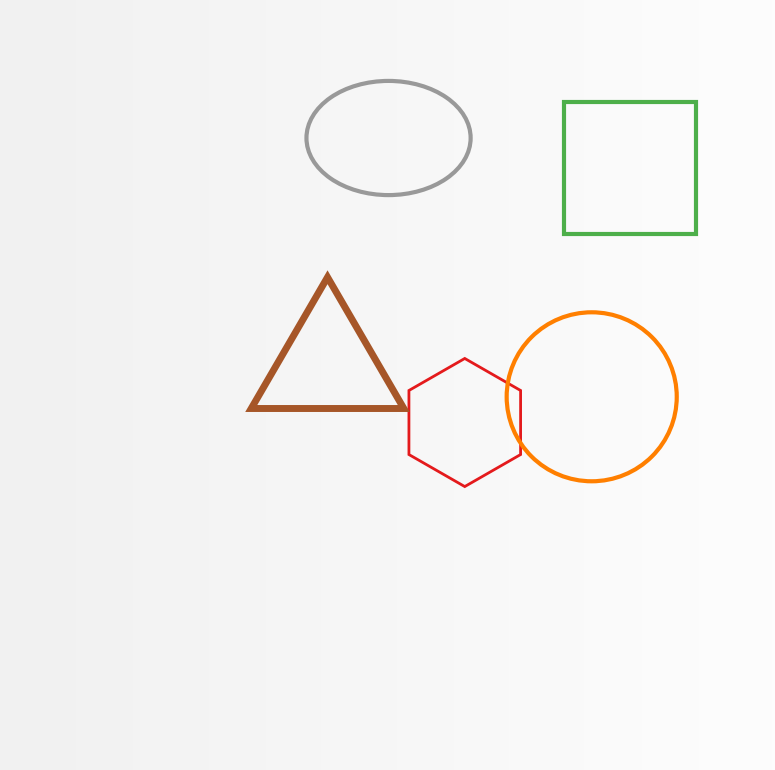[{"shape": "hexagon", "thickness": 1, "radius": 0.42, "center": [0.6, 0.451]}, {"shape": "square", "thickness": 1.5, "radius": 0.43, "center": [0.813, 0.782]}, {"shape": "circle", "thickness": 1.5, "radius": 0.55, "center": [0.763, 0.485]}, {"shape": "triangle", "thickness": 2.5, "radius": 0.57, "center": [0.423, 0.526]}, {"shape": "oval", "thickness": 1.5, "radius": 0.53, "center": [0.501, 0.821]}]